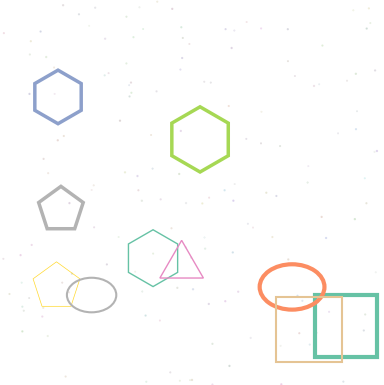[{"shape": "square", "thickness": 3, "radius": 0.4, "center": [0.898, 0.153]}, {"shape": "hexagon", "thickness": 1, "radius": 0.37, "center": [0.398, 0.329]}, {"shape": "oval", "thickness": 3, "radius": 0.42, "center": [0.759, 0.255]}, {"shape": "hexagon", "thickness": 2.5, "radius": 0.35, "center": [0.151, 0.748]}, {"shape": "triangle", "thickness": 1, "radius": 0.33, "center": [0.472, 0.31]}, {"shape": "hexagon", "thickness": 2.5, "radius": 0.42, "center": [0.52, 0.638]}, {"shape": "pentagon", "thickness": 0.5, "radius": 0.32, "center": [0.147, 0.256]}, {"shape": "square", "thickness": 1.5, "radius": 0.43, "center": [0.804, 0.144]}, {"shape": "oval", "thickness": 1.5, "radius": 0.32, "center": [0.238, 0.234]}, {"shape": "pentagon", "thickness": 2.5, "radius": 0.3, "center": [0.158, 0.455]}]